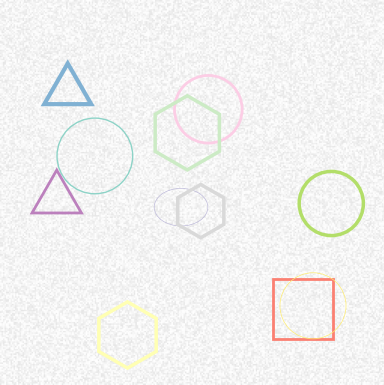[{"shape": "circle", "thickness": 1, "radius": 0.49, "center": [0.246, 0.595]}, {"shape": "hexagon", "thickness": 2.5, "radius": 0.43, "center": [0.331, 0.13]}, {"shape": "oval", "thickness": 0.5, "radius": 0.35, "center": [0.47, 0.462]}, {"shape": "square", "thickness": 2, "radius": 0.39, "center": [0.787, 0.198]}, {"shape": "triangle", "thickness": 3, "radius": 0.35, "center": [0.176, 0.765]}, {"shape": "circle", "thickness": 2.5, "radius": 0.42, "center": [0.86, 0.471]}, {"shape": "circle", "thickness": 2, "radius": 0.44, "center": [0.541, 0.716]}, {"shape": "hexagon", "thickness": 2.5, "radius": 0.35, "center": [0.521, 0.452]}, {"shape": "triangle", "thickness": 2, "radius": 0.37, "center": [0.147, 0.484]}, {"shape": "hexagon", "thickness": 2.5, "radius": 0.48, "center": [0.486, 0.655]}, {"shape": "circle", "thickness": 0.5, "radius": 0.43, "center": [0.813, 0.206]}]